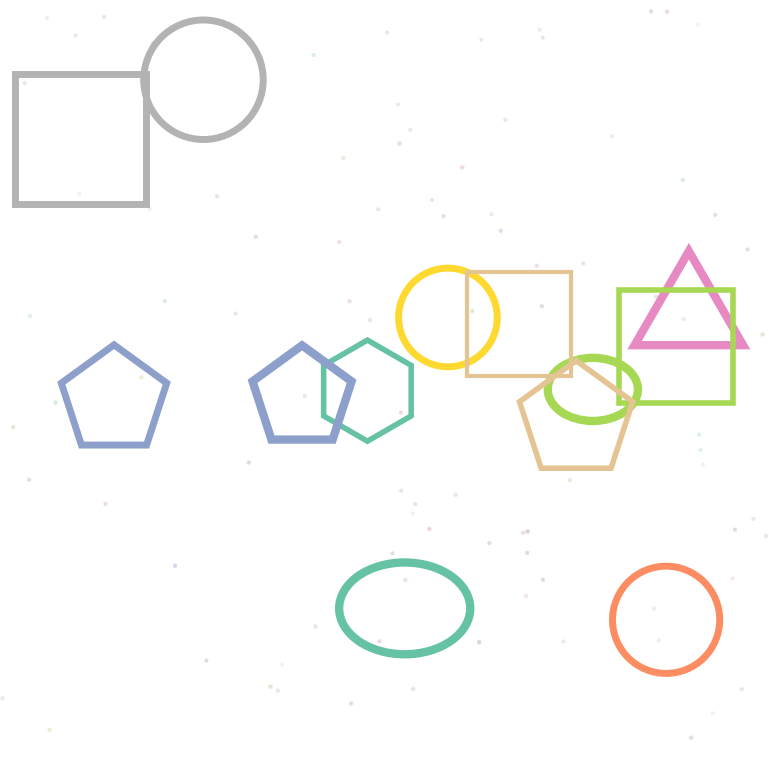[{"shape": "oval", "thickness": 3, "radius": 0.43, "center": [0.526, 0.21]}, {"shape": "hexagon", "thickness": 2, "radius": 0.33, "center": [0.477, 0.493]}, {"shape": "circle", "thickness": 2.5, "radius": 0.35, "center": [0.865, 0.195]}, {"shape": "pentagon", "thickness": 3, "radius": 0.34, "center": [0.392, 0.484]}, {"shape": "pentagon", "thickness": 2.5, "radius": 0.36, "center": [0.148, 0.48]}, {"shape": "triangle", "thickness": 3, "radius": 0.41, "center": [0.895, 0.592]}, {"shape": "oval", "thickness": 3, "radius": 0.29, "center": [0.77, 0.494]}, {"shape": "square", "thickness": 2, "radius": 0.37, "center": [0.878, 0.55]}, {"shape": "circle", "thickness": 2.5, "radius": 0.32, "center": [0.582, 0.588]}, {"shape": "pentagon", "thickness": 2, "radius": 0.39, "center": [0.748, 0.454]}, {"shape": "square", "thickness": 1.5, "radius": 0.34, "center": [0.674, 0.579]}, {"shape": "circle", "thickness": 2.5, "radius": 0.39, "center": [0.264, 0.896]}, {"shape": "square", "thickness": 2.5, "radius": 0.42, "center": [0.104, 0.819]}]